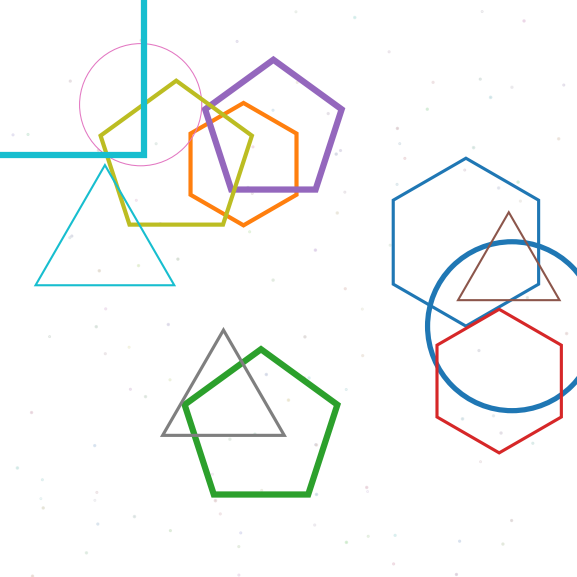[{"shape": "hexagon", "thickness": 1.5, "radius": 0.73, "center": [0.807, 0.58]}, {"shape": "circle", "thickness": 2.5, "radius": 0.73, "center": [0.887, 0.434]}, {"shape": "hexagon", "thickness": 2, "radius": 0.53, "center": [0.422, 0.715]}, {"shape": "pentagon", "thickness": 3, "radius": 0.7, "center": [0.452, 0.255]}, {"shape": "hexagon", "thickness": 1.5, "radius": 0.62, "center": [0.864, 0.339]}, {"shape": "pentagon", "thickness": 3, "radius": 0.62, "center": [0.473, 0.771]}, {"shape": "triangle", "thickness": 1, "radius": 0.51, "center": [0.881, 0.53]}, {"shape": "circle", "thickness": 0.5, "radius": 0.53, "center": [0.244, 0.818]}, {"shape": "triangle", "thickness": 1.5, "radius": 0.61, "center": [0.387, 0.306]}, {"shape": "pentagon", "thickness": 2, "radius": 0.69, "center": [0.305, 0.722]}, {"shape": "square", "thickness": 3, "radius": 0.7, "center": [0.109, 0.87]}, {"shape": "triangle", "thickness": 1, "radius": 0.69, "center": [0.182, 0.575]}]